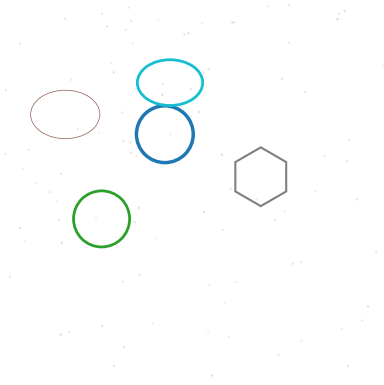[{"shape": "circle", "thickness": 2.5, "radius": 0.37, "center": [0.428, 0.651]}, {"shape": "circle", "thickness": 2, "radius": 0.36, "center": [0.264, 0.431]}, {"shape": "oval", "thickness": 0.5, "radius": 0.45, "center": [0.169, 0.703]}, {"shape": "hexagon", "thickness": 1.5, "radius": 0.38, "center": [0.677, 0.541]}, {"shape": "oval", "thickness": 2, "radius": 0.42, "center": [0.442, 0.785]}]